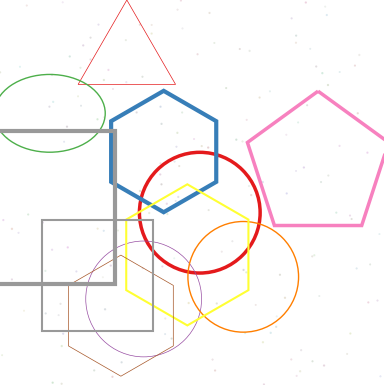[{"shape": "triangle", "thickness": 0.5, "radius": 0.73, "center": [0.329, 0.854]}, {"shape": "circle", "thickness": 2.5, "radius": 0.78, "center": [0.519, 0.448]}, {"shape": "hexagon", "thickness": 3, "radius": 0.79, "center": [0.425, 0.606]}, {"shape": "oval", "thickness": 1, "radius": 0.72, "center": [0.129, 0.706]}, {"shape": "circle", "thickness": 0.5, "radius": 0.75, "center": [0.373, 0.224]}, {"shape": "circle", "thickness": 1, "radius": 0.72, "center": [0.632, 0.281]}, {"shape": "hexagon", "thickness": 1.5, "radius": 0.92, "center": [0.487, 0.338]}, {"shape": "hexagon", "thickness": 0.5, "radius": 0.79, "center": [0.314, 0.18]}, {"shape": "pentagon", "thickness": 2.5, "radius": 0.96, "center": [0.826, 0.57]}, {"shape": "square", "thickness": 1.5, "radius": 0.72, "center": [0.254, 0.284]}, {"shape": "square", "thickness": 3, "radius": 0.99, "center": [0.1, 0.461]}]